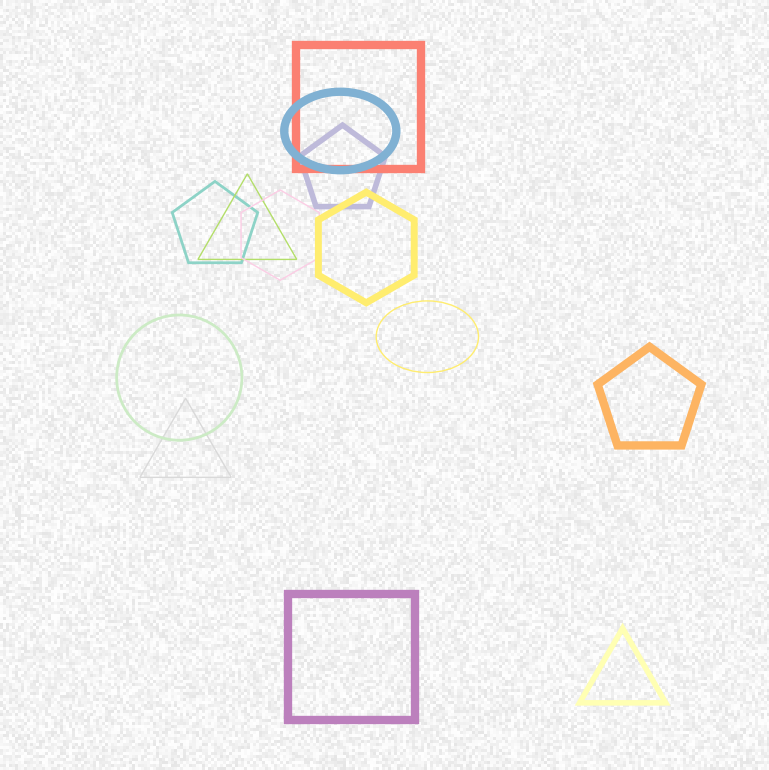[{"shape": "pentagon", "thickness": 1, "radius": 0.29, "center": [0.279, 0.706]}, {"shape": "triangle", "thickness": 2, "radius": 0.32, "center": [0.809, 0.12]}, {"shape": "pentagon", "thickness": 2, "radius": 0.29, "center": [0.445, 0.779]}, {"shape": "square", "thickness": 3, "radius": 0.41, "center": [0.466, 0.861]}, {"shape": "oval", "thickness": 3, "radius": 0.36, "center": [0.442, 0.83]}, {"shape": "pentagon", "thickness": 3, "radius": 0.35, "center": [0.844, 0.479]}, {"shape": "triangle", "thickness": 0.5, "radius": 0.37, "center": [0.321, 0.7]}, {"shape": "hexagon", "thickness": 0.5, "radius": 0.29, "center": [0.364, 0.695]}, {"shape": "triangle", "thickness": 0.5, "radius": 0.34, "center": [0.241, 0.414]}, {"shape": "square", "thickness": 3, "radius": 0.41, "center": [0.457, 0.146]}, {"shape": "circle", "thickness": 1, "radius": 0.41, "center": [0.233, 0.51]}, {"shape": "hexagon", "thickness": 2.5, "radius": 0.36, "center": [0.476, 0.679]}, {"shape": "oval", "thickness": 0.5, "radius": 0.33, "center": [0.555, 0.563]}]